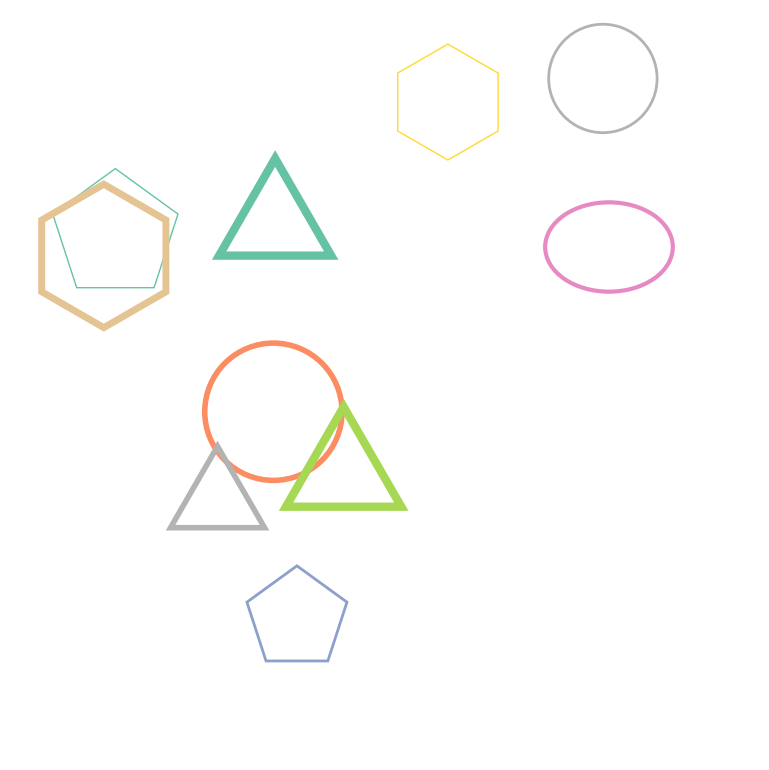[{"shape": "pentagon", "thickness": 0.5, "radius": 0.43, "center": [0.15, 0.696]}, {"shape": "triangle", "thickness": 3, "radius": 0.42, "center": [0.357, 0.71]}, {"shape": "circle", "thickness": 2, "radius": 0.45, "center": [0.355, 0.465]}, {"shape": "pentagon", "thickness": 1, "radius": 0.34, "center": [0.386, 0.197]}, {"shape": "oval", "thickness": 1.5, "radius": 0.41, "center": [0.791, 0.679]}, {"shape": "triangle", "thickness": 3, "radius": 0.43, "center": [0.446, 0.385]}, {"shape": "hexagon", "thickness": 0.5, "radius": 0.38, "center": [0.582, 0.867]}, {"shape": "hexagon", "thickness": 2.5, "radius": 0.47, "center": [0.135, 0.668]}, {"shape": "circle", "thickness": 1, "radius": 0.35, "center": [0.783, 0.898]}, {"shape": "triangle", "thickness": 2, "radius": 0.35, "center": [0.283, 0.35]}]